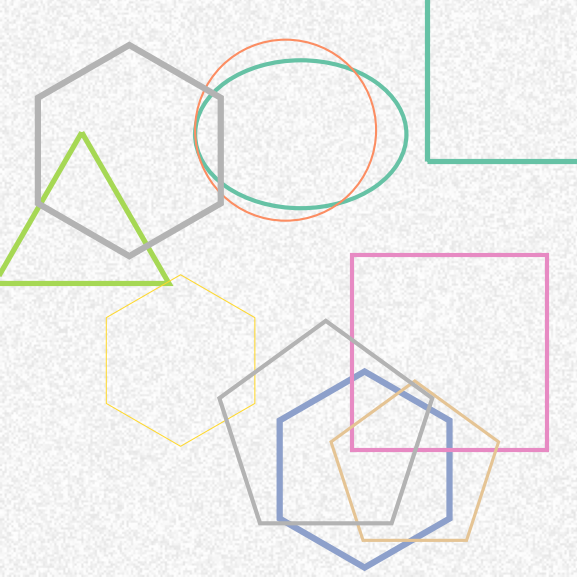[{"shape": "oval", "thickness": 2, "radius": 0.91, "center": [0.521, 0.767]}, {"shape": "square", "thickness": 2.5, "radius": 0.8, "center": [0.9, 0.881]}, {"shape": "circle", "thickness": 1, "radius": 0.78, "center": [0.495, 0.774]}, {"shape": "hexagon", "thickness": 3, "radius": 0.85, "center": [0.631, 0.186]}, {"shape": "square", "thickness": 2, "radius": 0.84, "center": [0.778, 0.389]}, {"shape": "triangle", "thickness": 2.5, "radius": 0.87, "center": [0.142, 0.595]}, {"shape": "hexagon", "thickness": 0.5, "radius": 0.74, "center": [0.313, 0.375]}, {"shape": "pentagon", "thickness": 1.5, "radius": 0.76, "center": [0.718, 0.187]}, {"shape": "pentagon", "thickness": 2, "radius": 0.97, "center": [0.564, 0.25]}, {"shape": "hexagon", "thickness": 3, "radius": 0.91, "center": [0.224, 0.738]}]